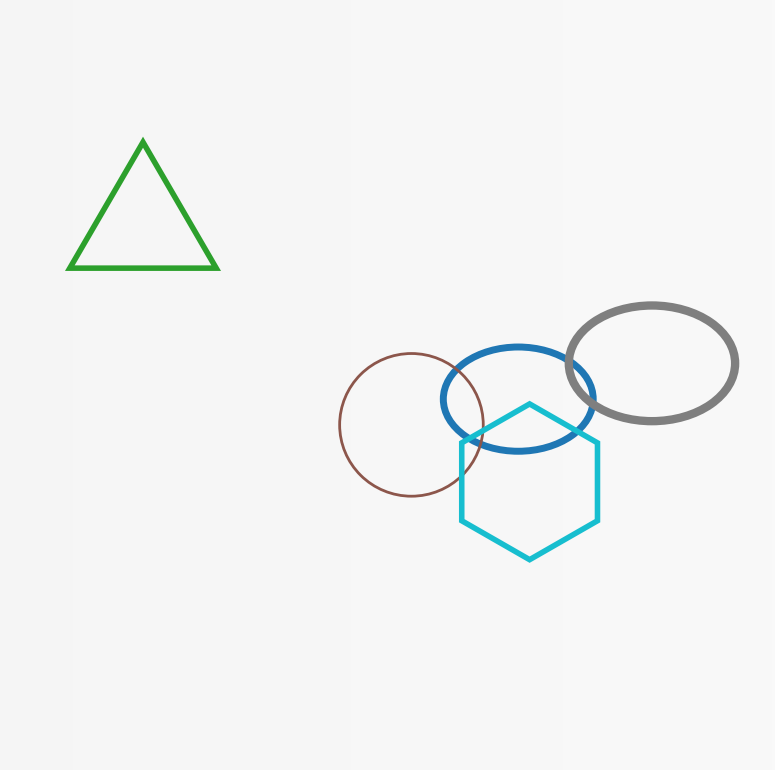[{"shape": "oval", "thickness": 2.5, "radius": 0.48, "center": [0.669, 0.482]}, {"shape": "triangle", "thickness": 2, "radius": 0.55, "center": [0.185, 0.706]}, {"shape": "circle", "thickness": 1, "radius": 0.46, "center": [0.531, 0.448]}, {"shape": "oval", "thickness": 3, "radius": 0.54, "center": [0.841, 0.528]}, {"shape": "hexagon", "thickness": 2, "radius": 0.51, "center": [0.683, 0.374]}]